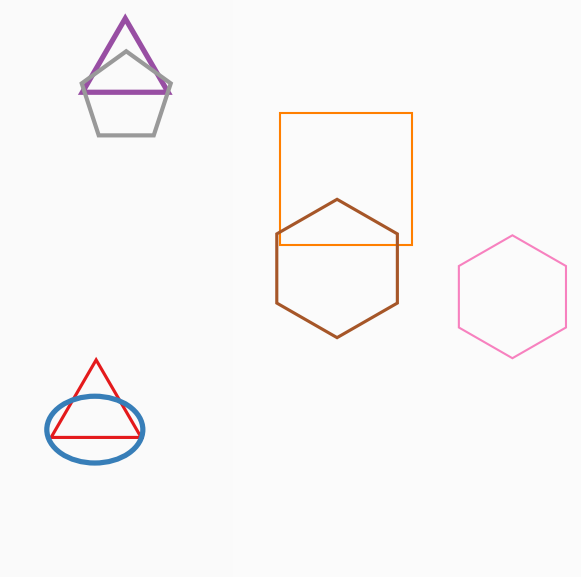[{"shape": "triangle", "thickness": 1.5, "radius": 0.45, "center": [0.165, 0.286]}, {"shape": "oval", "thickness": 2.5, "radius": 0.41, "center": [0.163, 0.255]}, {"shape": "triangle", "thickness": 2.5, "radius": 0.43, "center": [0.215, 0.882]}, {"shape": "square", "thickness": 1, "radius": 0.57, "center": [0.595, 0.689]}, {"shape": "hexagon", "thickness": 1.5, "radius": 0.6, "center": [0.58, 0.534]}, {"shape": "hexagon", "thickness": 1, "radius": 0.53, "center": [0.882, 0.485]}, {"shape": "pentagon", "thickness": 2, "radius": 0.4, "center": [0.217, 0.83]}]